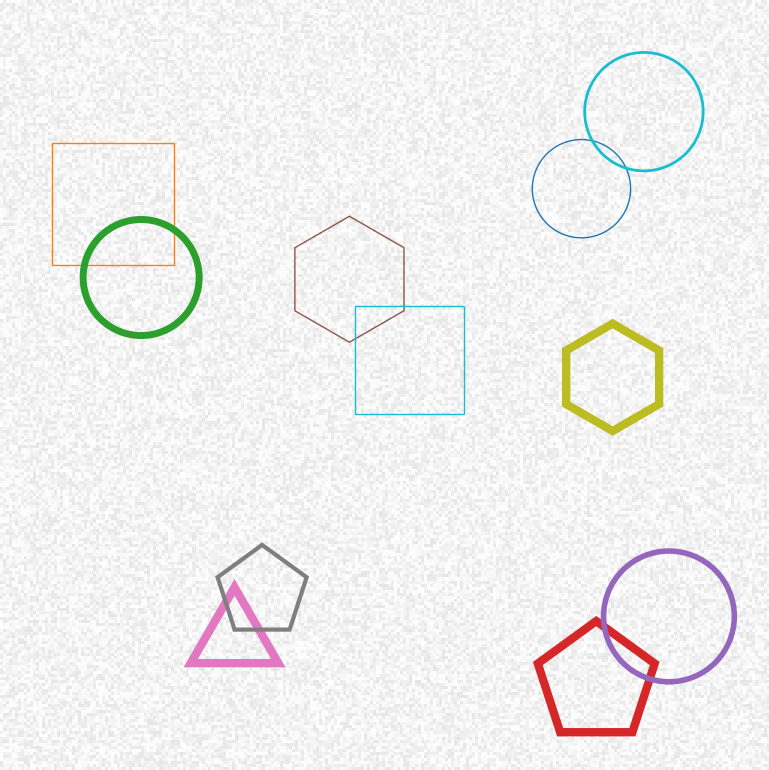[{"shape": "circle", "thickness": 0.5, "radius": 0.32, "center": [0.755, 0.755]}, {"shape": "square", "thickness": 0.5, "radius": 0.4, "center": [0.147, 0.735]}, {"shape": "circle", "thickness": 2.5, "radius": 0.38, "center": [0.183, 0.64]}, {"shape": "pentagon", "thickness": 3, "radius": 0.4, "center": [0.774, 0.114]}, {"shape": "circle", "thickness": 2, "radius": 0.42, "center": [0.869, 0.199]}, {"shape": "hexagon", "thickness": 0.5, "radius": 0.41, "center": [0.454, 0.637]}, {"shape": "triangle", "thickness": 3, "radius": 0.33, "center": [0.305, 0.172]}, {"shape": "pentagon", "thickness": 1.5, "radius": 0.3, "center": [0.34, 0.232]}, {"shape": "hexagon", "thickness": 3, "radius": 0.35, "center": [0.796, 0.51]}, {"shape": "square", "thickness": 0.5, "radius": 0.35, "center": [0.532, 0.533]}, {"shape": "circle", "thickness": 1, "radius": 0.38, "center": [0.836, 0.855]}]